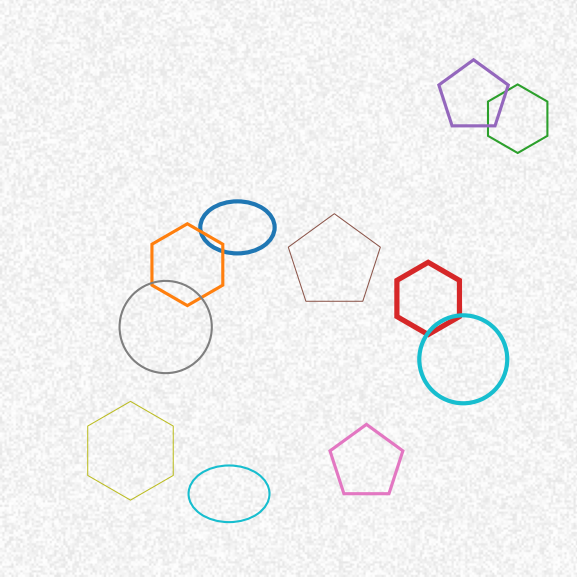[{"shape": "oval", "thickness": 2, "radius": 0.32, "center": [0.411, 0.605]}, {"shape": "hexagon", "thickness": 1.5, "radius": 0.35, "center": [0.324, 0.541]}, {"shape": "hexagon", "thickness": 1, "radius": 0.3, "center": [0.896, 0.794]}, {"shape": "hexagon", "thickness": 2.5, "radius": 0.31, "center": [0.741, 0.482]}, {"shape": "pentagon", "thickness": 1.5, "radius": 0.32, "center": [0.82, 0.832]}, {"shape": "pentagon", "thickness": 0.5, "radius": 0.42, "center": [0.579, 0.545]}, {"shape": "pentagon", "thickness": 1.5, "radius": 0.33, "center": [0.635, 0.198]}, {"shape": "circle", "thickness": 1, "radius": 0.4, "center": [0.287, 0.433]}, {"shape": "hexagon", "thickness": 0.5, "radius": 0.43, "center": [0.226, 0.219]}, {"shape": "oval", "thickness": 1, "radius": 0.35, "center": [0.397, 0.144]}, {"shape": "circle", "thickness": 2, "radius": 0.38, "center": [0.802, 0.377]}]